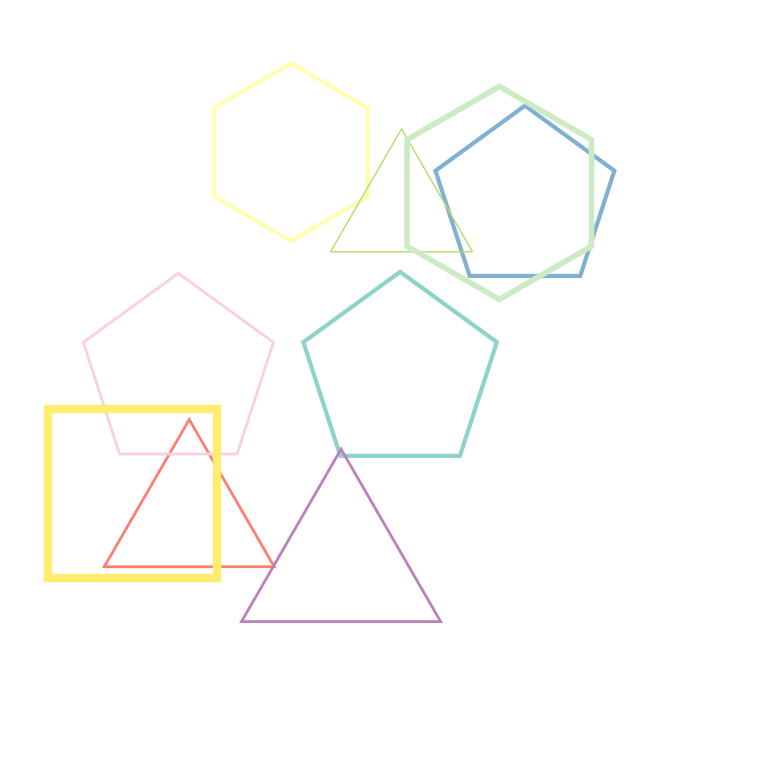[{"shape": "pentagon", "thickness": 1.5, "radius": 0.66, "center": [0.52, 0.515]}, {"shape": "hexagon", "thickness": 1.5, "radius": 0.58, "center": [0.378, 0.802]}, {"shape": "triangle", "thickness": 1, "radius": 0.64, "center": [0.246, 0.328]}, {"shape": "pentagon", "thickness": 1.5, "radius": 0.61, "center": [0.682, 0.741]}, {"shape": "triangle", "thickness": 0.5, "radius": 0.53, "center": [0.522, 0.726]}, {"shape": "pentagon", "thickness": 1, "radius": 0.65, "center": [0.232, 0.515]}, {"shape": "triangle", "thickness": 1, "radius": 0.75, "center": [0.443, 0.267]}, {"shape": "hexagon", "thickness": 2, "radius": 0.69, "center": [0.648, 0.749]}, {"shape": "square", "thickness": 3, "radius": 0.55, "center": [0.172, 0.359]}]